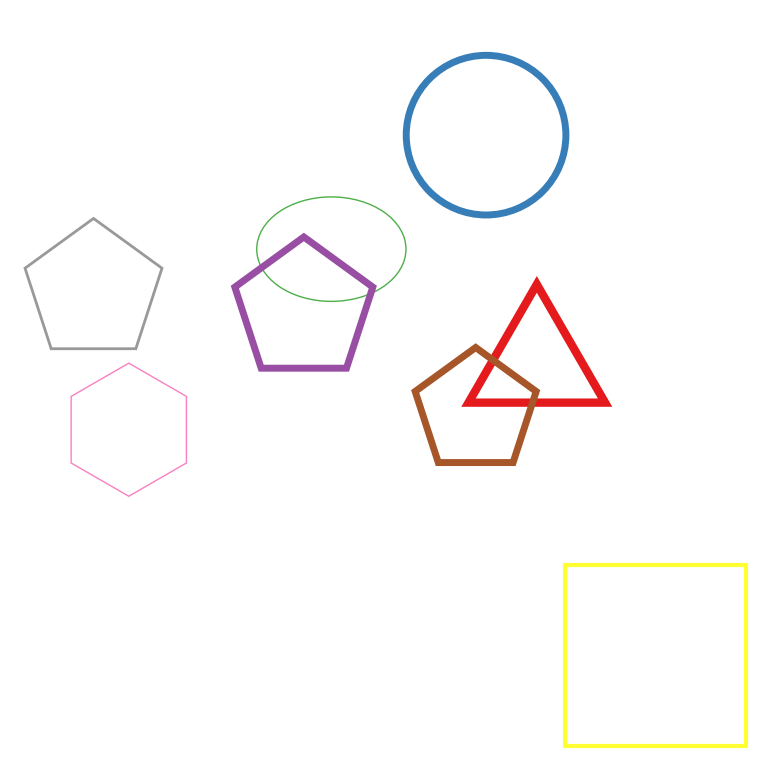[{"shape": "triangle", "thickness": 3, "radius": 0.51, "center": [0.697, 0.528]}, {"shape": "circle", "thickness": 2.5, "radius": 0.52, "center": [0.631, 0.824]}, {"shape": "oval", "thickness": 0.5, "radius": 0.48, "center": [0.43, 0.676]}, {"shape": "pentagon", "thickness": 2.5, "radius": 0.47, "center": [0.395, 0.598]}, {"shape": "square", "thickness": 1.5, "radius": 0.59, "center": [0.851, 0.149]}, {"shape": "pentagon", "thickness": 2.5, "radius": 0.41, "center": [0.618, 0.466]}, {"shape": "hexagon", "thickness": 0.5, "radius": 0.43, "center": [0.167, 0.442]}, {"shape": "pentagon", "thickness": 1, "radius": 0.47, "center": [0.121, 0.623]}]